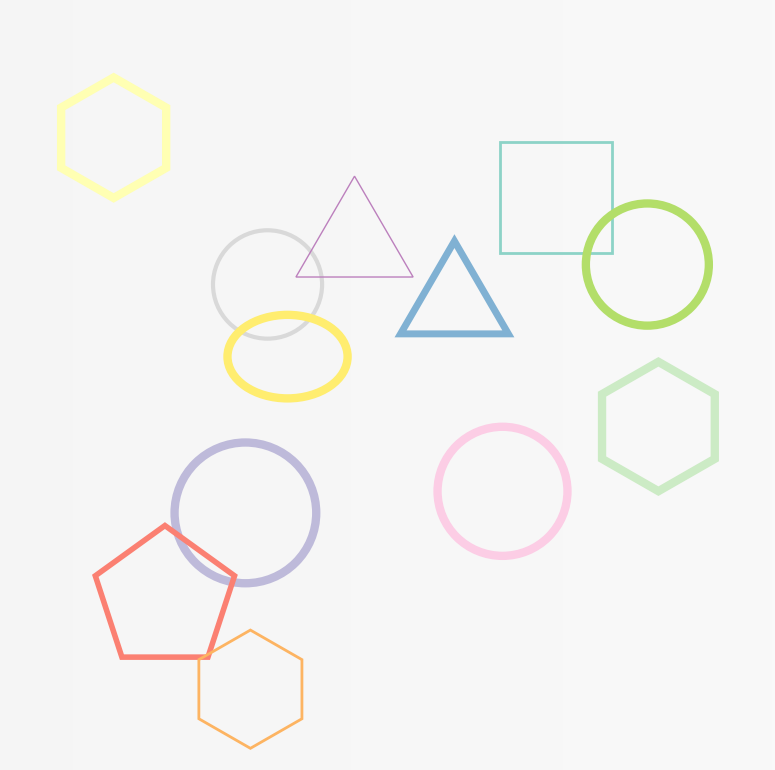[{"shape": "square", "thickness": 1, "radius": 0.36, "center": [0.717, 0.744]}, {"shape": "hexagon", "thickness": 3, "radius": 0.39, "center": [0.147, 0.821]}, {"shape": "circle", "thickness": 3, "radius": 0.46, "center": [0.317, 0.334]}, {"shape": "pentagon", "thickness": 2, "radius": 0.47, "center": [0.213, 0.223]}, {"shape": "triangle", "thickness": 2.5, "radius": 0.4, "center": [0.586, 0.607]}, {"shape": "hexagon", "thickness": 1, "radius": 0.38, "center": [0.323, 0.105]}, {"shape": "circle", "thickness": 3, "radius": 0.4, "center": [0.835, 0.656]}, {"shape": "circle", "thickness": 3, "radius": 0.42, "center": [0.648, 0.362]}, {"shape": "circle", "thickness": 1.5, "radius": 0.35, "center": [0.345, 0.631]}, {"shape": "triangle", "thickness": 0.5, "radius": 0.44, "center": [0.457, 0.684]}, {"shape": "hexagon", "thickness": 3, "radius": 0.42, "center": [0.85, 0.446]}, {"shape": "oval", "thickness": 3, "radius": 0.39, "center": [0.371, 0.537]}]